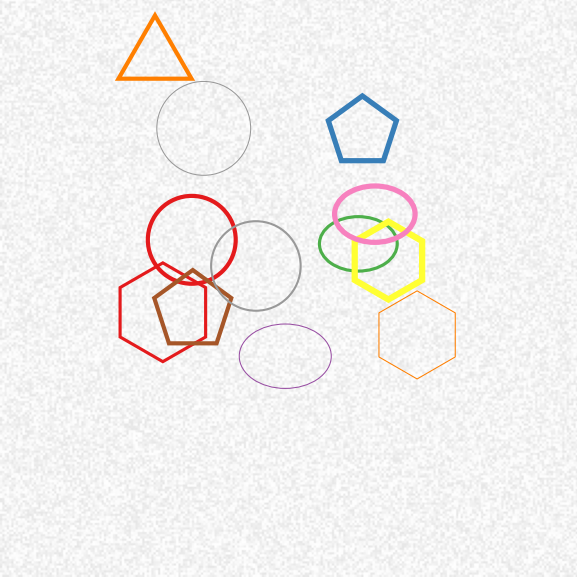[{"shape": "circle", "thickness": 2, "radius": 0.38, "center": [0.332, 0.584]}, {"shape": "hexagon", "thickness": 1.5, "radius": 0.43, "center": [0.282, 0.458]}, {"shape": "pentagon", "thickness": 2.5, "radius": 0.31, "center": [0.628, 0.771]}, {"shape": "oval", "thickness": 1.5, "radius": 0.34, "center": [0.62, 0.577]}, {"shape": "oval", "thickness": 0.5, "radius": 0.4, "center": [0.494, 0.382]}, {"shape": "triangle", "thickness": 2, "radius": 0.37, "center": [0.268, 0.899]}, {"shape": "hexagon", "thickness": 0.5, "radius": 0.38, "center": [0.722, 0.419]}, {"shape": "hexagon", "thickness": 3, "radius": 0.34, "center": [0.673, 0.548]}, {"shape": "pentagon", "thickness": 2, "radius": 0.35, "center": [0.334, 0.461]}, {"shape": "oval", "thickness": 2.5, "radius": 0.35, "center": [0.649, 0.628]}, {"shape": "circle", "thickness": 0.5, "radius": 0.41, "center": [0.353, 0.777]}, {"shape": "circle", "thickness": 1, "radius": 0.39, "center": [0.443, 0.539]}]